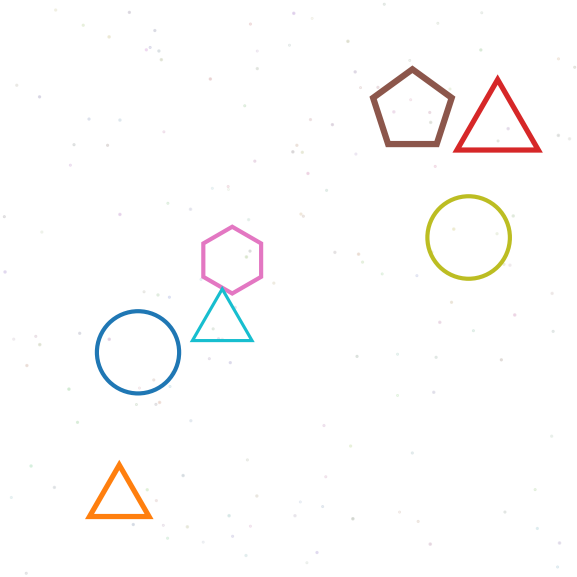[{"shape": "circle", "thickness": 2, "radius": 0.36, "center": [0.239, 0.389]}, {"shape": "triangle", "thickness": 2.5, "radius": 0.3, "center": [0.207, 0.134]}, {"shape": "triangle", "thickness": 2.5, "radius": 0.41, "center": [0.862, 0.78]}, {"shape": "pentagon", "thickness": 3, "radius": 0.36, "center": [0.714, 0.808]}, {"shape": "hexagon", "thickness": 2, "radius": 0.29, "center": [0.402, 0.549]}, {"shape": "circle", "thickness": 2, "radius": 0.36, "center": [0.811, 0.588]}, {"shape": "triangle", "thickness": 1.5, "radius": 0.3, "center": [0.385, 0.439]}]